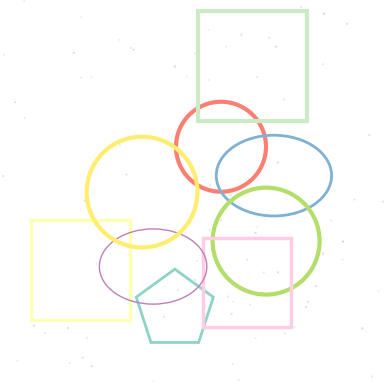[{"shape": "pentagon", "thickness": 2, "radius": 0.53, "center": [0.454, 0.196]}, {"shape": "square", "thickness": 2.5, "radius": 0.65, "center": [0.209, 0.298]}, {"shape": "circle", "thickness": 3, "radius": 0.58, "center": [0.574, 0.619]}, {"shape": "oval", "thickness": 2, "radius": 0.75, "center": [0.712, 0.544]}, {"shape": "circle", "thickness": 3, "radius": 0.69, "center": [0.691, 0.374]}, {"shape": "square", "thickness": 2.5, "radius": 0.58, "center": [0.641, 0.266]}, {"shape": "oval", "thickness": 1, "radius": 0.7, "center": [0.398, 0.308]}, {"shape": "square", "thickness": 3, "radius": 0.71, "center": [0.655, 0.828]}, {"shape": "circle", "thickness": 3, "radius": 0.72, "center": [0.369, 0.501]}]